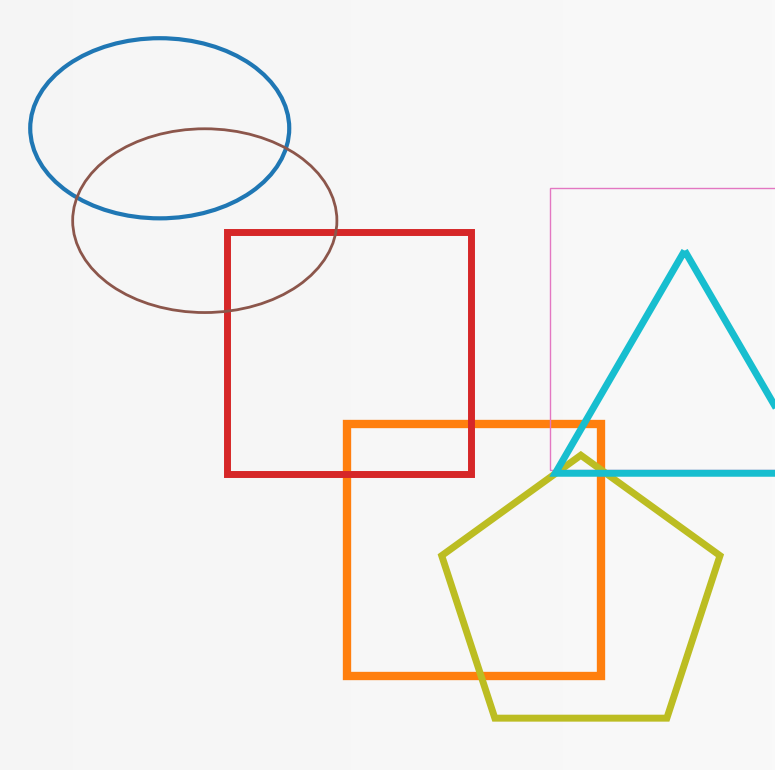[{"shape": "oval", "thickness": 1.5, "radius": 0.84, "center": [0.206, 0.833]}, {"shape": "square", "thickness": 3, "radius": 0.82, "center": [0.612, 0.286]}, {"shape": "square", "thickness": 2.5, "radius": 0.79, "center": [0.45, 0.542]}, {"shape": "oval", "thickness": 1, "radius": 0.85, "center": [0.264, 0.713]}, {"shape": "square", "thickness": 0.5, "radius": 0.92, "center": [0.892, 0.573]}, {"shape": "pentagon", "thickness": 2.5, "radius": 0.94, "center": [0.749, 0.22]}, {"shape": "triangle", "thickness": 2.5, "radius": 0.96, "center": [0.883, 0.482]}]